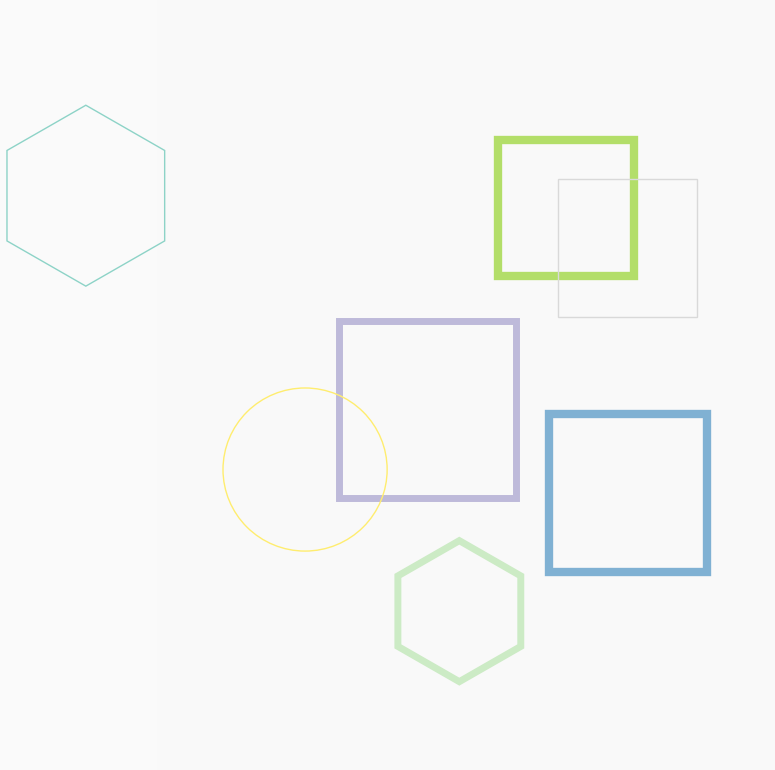[{"shape": "hexagon", "thickness": 0.5, "radius": 0.59, "center": [0.111, 0.746]}, {"shape": "square", "thickness": 2.5, "radius": 0.57, "center": [0.552, 0.468]}, {"shape": "square", "thickness": 3, "radius": 0.51, "center": [0.811, 0.36]}, {"shape": "square", "thickness": 3, "radius": 0.44, "center": [0.73, 0.73]}, {"shape": "square", "thickness": 0.5, "radius": 0.45, "center": [0.809, 0.678]}, {"shape": "hexagon", "thickness": 2.5, "radius": 0.46, "center": [0.593, 0.206]}, {"shape": "circle", "thickness": 0.5, "radius": 0.53, "center": [0.394, 0.39]}]